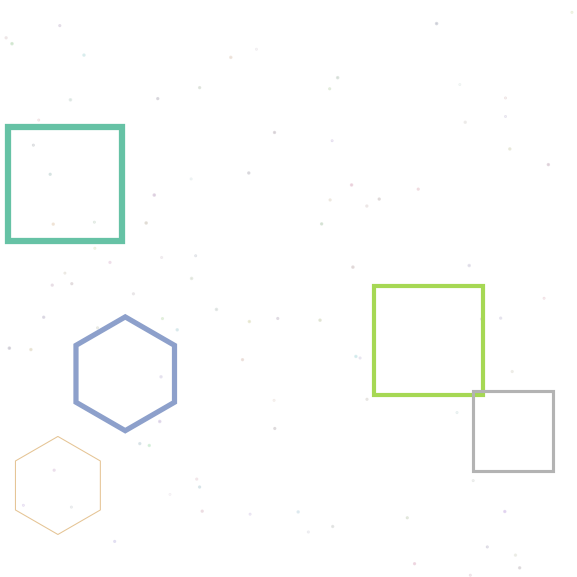[{"shape": "square", "thickness": 3, "radius": 0.49, "center": [0.113, 0.68]}, {"shape": "hexagon", "thickness": 2.5, "radius": 0.49, "center": [0.217, 0.352]}, {"shape": "square", "thickness": 2, "radius": 0.47, "center": [0.743, 0.409]}, {"shape": "hexagon", "thickness": 0.5, "radius": 0.42, "center": [0.1, 0.159]}, {"shape": "square", "thickness": 1.5, "radius": 0.35, "center": [0.889, 0.253]}]